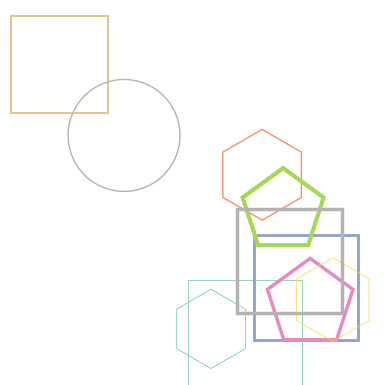[{"shape": "hexagon", "thickness": 0.5, "radius": 0.51, "center": [0.548, 0.146]}, {"shape": "square", "thickness": 0.5, "radius": 0.74, "center": [0.636, 0.124]}, {"shape": "hexagon", "thickness": 1, "radius": 0.59, "center": [0.681, 0.546]}, {"shape": "square", "thickness": 2, "radius": 0.68, "center": [0.795, 0.254]}, {"shape": "pentagon", "thickness": 2.5, "radius": 0.58, "center": [0.806, 0.212]}, {"shape": "pentagon", "thickness": 3, "radius": 0.55, "center": [0.735, 0.453]}, {"shape": "hexagon", "thickness": 0.5, "radius": 0.54, "center": [0.865, 0.222]}, {"shape": "square", "thickness": 1.5, "radius": 0.63, "center": [0.155, 0.833]}, {"shape": "square", "thickness": 2.5, "radius": 0.68, "center": [0.752, 0.322]}, {"shape": "circle", "thickness": 1, "radius": 0.73, "center": [0.322, 0.648]}]